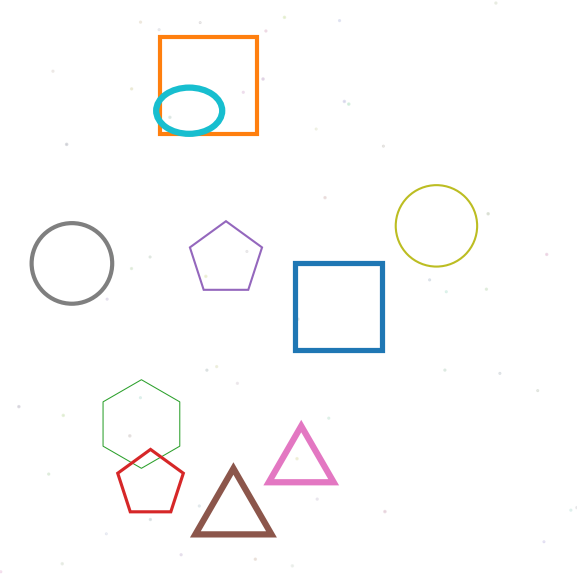[{"shape": "square", "thickness": 2.5, "radius": 0.38, "center": [0.586, 0.468]}, {"shape": "square", "thickness": 2, "radius": 0.42, "center": [0.361, 0.851]}, {"shape": "hexagon", "thickness": 0.5, "radius": 0.38, "center": [0.245, 0.265]}, {"shape": "pentagon", "thickness": 1.5, "radius": 0.3, "center": [0.261, 0.161]}, {"shape": "pentagon", "thickness": 1, "radius": 0.33, "center": [0.391, 0.55]}, {"shape": "triangle", "thickness": 3, "radius": 0.38, "center": [0.404, 0.112]}, {"shape": "triangle", "thickness": 3, "radius": 0.32, "center": [0.522, 0.196]}, {"shape": "circle", "thickness": 2, "radius": 0.35, "center": [0.125, 0.543]}, {"shape": "circle", "thickness": 1, "radius": 0.35, "center": [0.756, 0.608]}, {"shape": "oval", "thickness": 3, "radius": 0.29, "center": [0.328, 0.807]}]